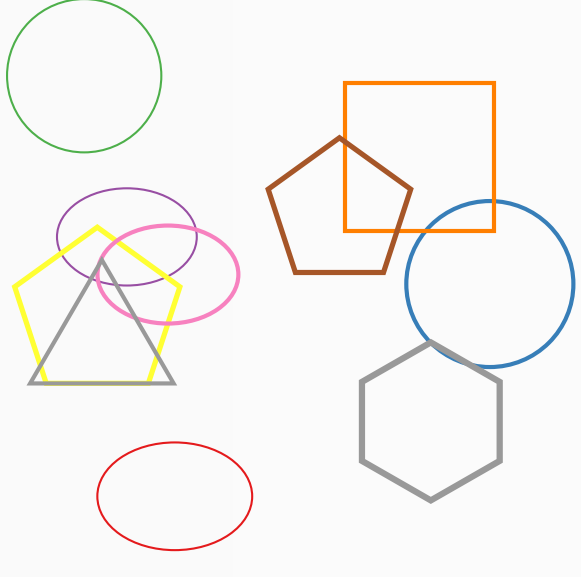[{"shape": "oval", "thickness": 1, "radius": 0.67, "center": [0.301, 0.14]}, {"shape": "circle", "thickness": 2, "radius": 0.72, "center": [0.843, 0.507]}, {"shape": "circle", "thickness": 1, "radius": 0.66, "center": [0.145, 0.868]}, {"shape": "oval", "thickness": 1, "radius": 0.6, "center": [0.218, 0.589]}, {"shape": "square", "thickness": 2, "radius": 0.64, "center": [0.723, 0.728]}, {"shape": "pentagon", "thickness": 2.5, "radius": 0.75, "center": [0.167, 0.456]}, {"shape": "pentagon", "thickness": 2.5, "radius": 0.64, "center": [0.584, 0.632]}, {"shape": "oval", "thickness": 2, "radius": 0.61, "center": [0.289, 0.524]}, {"shape": "triangle", "thickness": 2, "radius": 0.71, "center": [0.175, 0.406]}, {"shape": "hexagon", "thickness": 3, "radius": 0.68, "center": [0.741, 0.269]}]